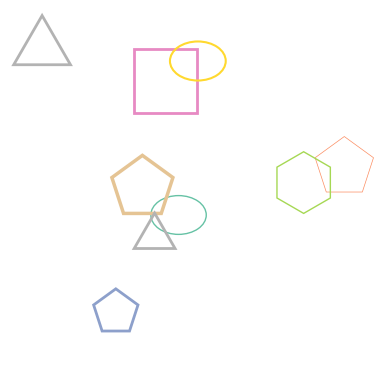[{"shape": "oval", "thickness": 1, "radius": 0.36, "center": [0.464, 0.442]}, {"shape": "pentagon", "thickness": 0.5, "radius": 0.4, "center": [0.894, 0.566]}, {"shape": "pentagon", "thickness": 2, "radius": 0.3, "center": [0.301, 0.189]}, {"shape": "square", "thickness": 2, "radius": 0.41, "center": [0.43, 0.789]}, {"shape": "hexagon", "thickness": 1, "radius": 0.4, "center": [0.789, 0.526]}, {"shape": "oval", "thickness": 1.5, "radius": 0.36, "center": [0.514, 0.842]}, {"shape": "pentagon", "thickness": 2.5, "radius": 0.42, "center": [0.37, 0.513]}, {"shape": "triangle", "thickness": 2, "radius": 0.31, "center": [0.402, 0.385]}, {"shape": "triangle", "thickness": 2, "radius": 0.43, "center": [0.109, 0.874]}]